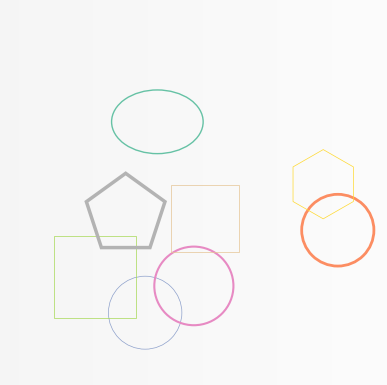[{"shape": "oval", "thickness": 1, "radius": 0.59, "center": [0.406, 0.684]}, {"shape": "circle", "thickness": 2, "radius": 0.47, "center": [0.872, 0.402]}, {"shape": "circle", "thickness": 0.5, "radius": 0.47, "center": [0.375, 0.188]}, {"shape": "circle", "thickness": 1.5, "radius": 0.51, "center": [0.5, 0.257]}, {"shape": "square", "thickness": 0.5, "radius": 0.53, "center": [0.245, 0.28]}, {"shape": "hexagon", "thickness": 0.5, "radius": 0.45, "center": [0.834, 0.522]}, {"shape": "square", "thickness": 0.5, "radius": 0.44, "center": [0.529, 0.433]}, {"shape": "pentagon", "thickness": 2.5, "radius": 0.53, "center": [0.324, 0.443]}]